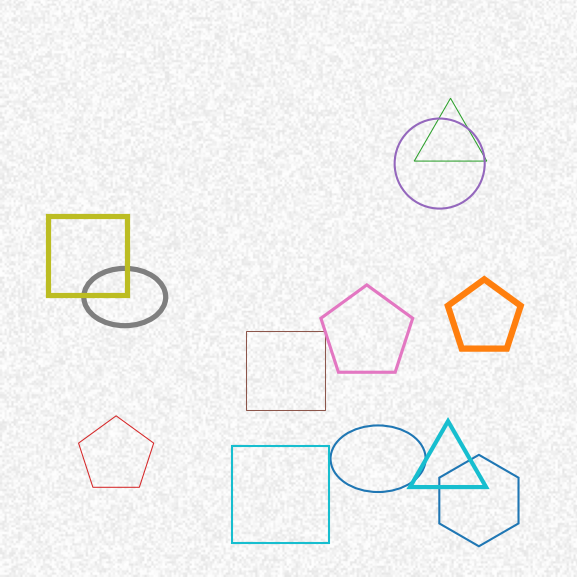[{"shape": "oval", "thickness": 1, "radius": 0.41, "center": [0.655, 0.205]}, {"shape": "hexagon", "thickness": 1, "radius": 0.4, "center": [0.829, 0.132]}, {"shape": "pentagon", "thickness": 3, "radius": 0.33, "center": [0.839, 0.449]}, {"shape": "triangle", "thickness": 0.5, "radius": 0.36, "center": [0.78, 0.756]}, {"shape": "pentagon", "thickness": 0.5, "radius": 0.34, "center": [0.201, 0.211]}, {"shape": "circle", "thickness": 1, "radius": 0.39, "center": [0.761, 0.716]}, {"shape": "square", "thickness": 0.5, "radius": 0.34, "center": [0.494, 0.358]}, {"shape": "pentagon", "thickness": 1.5, "radius": 0.42, "center": [0.635, 0.422]}, {"shape": "oval", "thickness": 2.5, "radius": 0.35, "center": [0.216, 0.485]}, {"shape": "square", "thickness": 2.5, "radius": 0.34, "center": [0.151, 0.557]}, {"shape": "square", "thickness": 1, "radius": 0.42, "center": [0.486, 0.142]}, {"shape": "triangle", "thickness": 2, "radius": 0.38, "center": [0.776, 0.194]}]